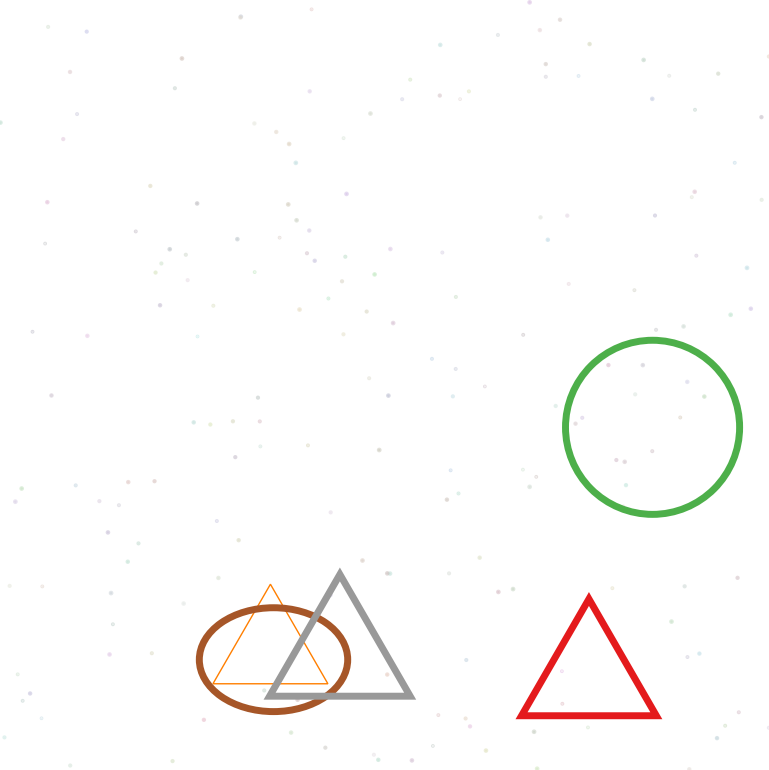[{"shape": "triangle", "thickness": 2.5, "radius": 0.51, "center": [0.765, 0.121]}, {"shape": "circle", "thickness": 2.5, "radius": 0.57, "center": [0.847, 0.445]}, {"shape": "triangle", "thickness": 0.5, "radius": 0.43, "center": [0.351, 0.155]}, {"shape": "oval", "thickness": 2.5, "radius": 0.48, "center": [0.355, 0.143]}, {"shape": "triangle", "thickness": 2.5, "radius": 0.53, "center": [0.441, 0.149]}]